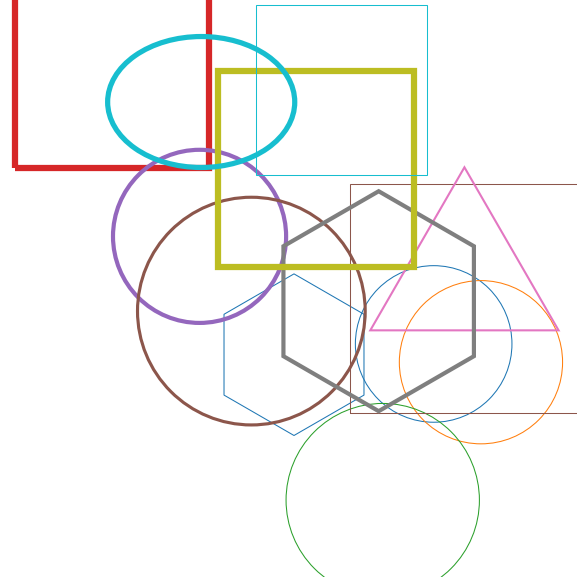[{"shape": "circle", "thickness": 0.5, "radius": 0.68, "center": [0.751, 0.404]}, {"shape": "hexagon", "thickness": 0.5, "radius": 0.7, "center": [0.509, 0.385]}, {"shape": "circle", "thickness": 0.5, "radius": 0.71, "center": [0.833, 0.372]}, {"shape": "circle", "thickness": 0.5, "radius": 0.84, "center": [0.663, 0.133]}, {"shape": "square", "thickness": 3, "radius": 0.84, "center": [0.194, 0.878]}, {"shape": "circle", "thickness": 2, "radius": 0.75, "center": [0.346, 0.59]}, {"shape": "circle", "thickness": 1.5, "radius": 0.99, "center": [0.435, 0.46]}, {"shape": "square", "thickness": 0.5, "radius": 0.99, "center": [0.804, 0.482]}, {"shape": "triangle", "thickness": 1, "radius": 0.94, "center": [0.804, 0.521]}, {"shape": "hexagon", "thickness": 2, "radius": 0.95, "center": [0.656, 0.478]}, {"shape": "square", "thickness": 3, "radius": 0.85, "center": [0.548, 0.706]}, {"shape": "square", "thickness": 0.5, "radius": 0.74, "center": [0.592, 0.843]}, {"shape": "oval", "thickness": 2.5, "radius": 0.81, "center": [0.348, 0.822]}]